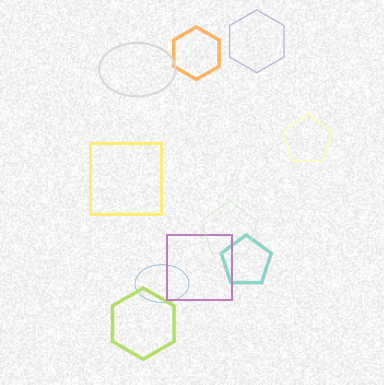[{"shape": "pentagon", "thickness": 2.5, "radius": 0.34, "center": [0.64, 0.321]}, {"shape": "pentagon", "thickness": 1, "radius": 0.34, "center": [0.8, 0.636]}, {"shape": "hexagon", "thickness": 1, "radius": 0.41, "center": [0.667, 0.893]}, {"shape": "oval", "thickness": 0.5, "radius": 0.35, "center": [0.421, 0.263]}, {"shape": "hexagon", "thickness": 2.5, "radius": 0.34, "center": [0.51, 0.862]}, {"shape": "hexagon", "thickness": 2.5, "radius": 0.46, "center": [0.372, 0.159]}, {"shape": "oval", "thickness": 1.5, "radius": 0.5, "center": [0.356, 0.819]}, {"shape": "square", "thickness": 1.5, "radius": 0.42, "center": [0.519, 0.305]}, {"shape": "pentagon", "thickness": 0.5, "radius": 0.38, "center": [0.596, 0.402]}, {"shape": "square", "thickness": 2, "radius": 0.46, "center": [0.326, 0.535]}]